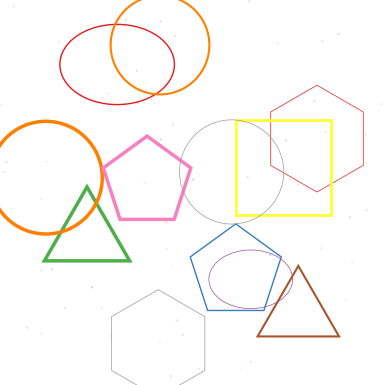[{"shape": "oval", "thickness": 1, "radius": 0.74, "center": [0.304, 0.832]}, {"shape": "hexagon", "thickness": 0.5, "radius": 0.69, "center": [0.823, 0.64]}, {"shape": "pentagon", "thickness": 1, "radius": 0.62, "center": [0.612, 0.294]}, {"shape": "triangle", "thickness": 2.5, "radius": 0.64, "center": [0.226, 0.386]}, {"shape": "oval", "thickness": 0.5, "radius": 0.54, "center": [0.651, 0.275]}, {"shape": "circle", "thickness": 1.5, "radius": 0.64, "center": [0.416, 0.883]}, {"shape": "circle", "thickness": 2.5, "radius": 0.73, "center": [0.119, 0.539]}, {"shape": "square", "thickness": 2, "radius": 0.62, "center": [0.737, 0.564]}, {"shape": "triangle", "thickness": 1.5, "radius": 0.61, "center": [0.775, 0.187]}, {"shape": "pentagon", "thickness": 2.5, "radius": 0.6, "center": [0.382, 0.527]}, {"shape": "circle", "thickness": 0.5, "radius": 0.68, "center": [0.602, 0.553]}, {"shape": "hexagon", "thickness": 0.5, "radius": 0.7, "center": [0.411, 0.108]}]